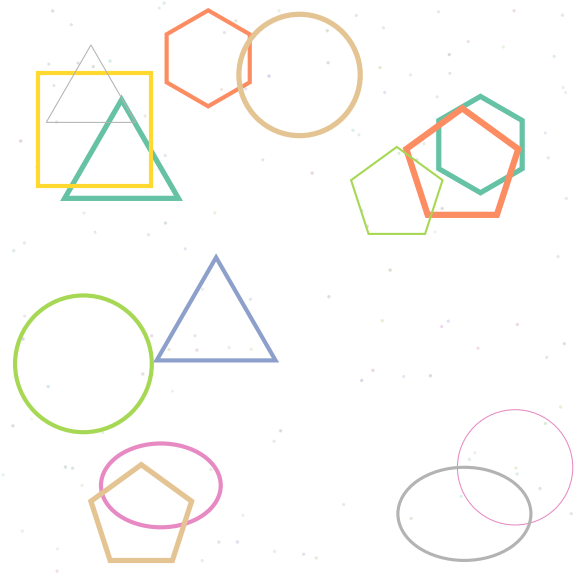[{"shape": "triangle", "thickness": 2.5, "radius": 0.57, "center": [0.21, 0.713]}, {"shape": "hexagon", "thickness": 2.5, "radius": 0.42, "center": [0.832, 0.749]}, {"shape": "hexagon", "thickness": 2, "radius": 0.42, "center": [0.361, 0.898]}, {"shape": "pentagon", "thickness": 3, "radius": 0.51, "center": [0.8, 0.71]}, {"shape": "triangle", "thickness": 2, "radius": 0.59, "center": [0.374, 0.434]}, {"shape": "oval", "thickness": 2, "radius": 0.52, "center": [0.279, 0.159]}, {"shape": "circle", "thickness": 0.5, "radius": 0.5, "center": [0.892, 0.19]}, {"shape": "circle", "thickness": 2, "radius": 0.59, "center": [0.144, 0.369]}, {"shape": "pentagon", "thickness": 1, "radius": 0.42, "center": [0.687, 0.661]}, {"shape": "square", "thickness": 2, "radius": 0.49, "center": [0.164, 0.774]}, {"shape": "pentagon", "thickness": 2.5, "radius": 0.46, "center": [0.245, 0.103]}, {"shape": "circle", "thickness": 2.5, "radius": 0.53, "center": [0.519, 0.869]}, {"shape": "triangle", "thickness": 0.5, "radius": 0.45, "center": [0.157, 0.832]}, {"shape": "oval", "thickness": 1.5, "radius": 0.58, "center": [0.804, 0.109]}]